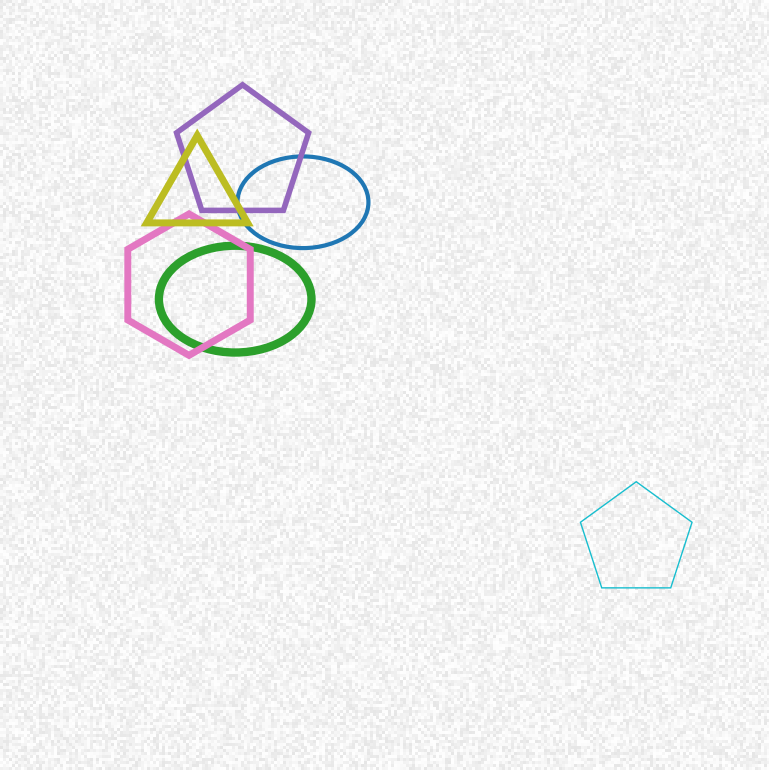[{"shape": "oval", "thickness": 1.5, "radius": 0.43, "center": [0.393, 0.737]}, {"shape": "oval", "thickness": 3, "radius": 0.5, "center": [0.305, 0.612]}, {"shape": "pentagon", "thickness": 2, "radius": 0.45, "center": [0.315, 0.8]}, {"shape": "hexagon", "thickness": 2.5, "radius": 0.46, "center": [0.245, 0.63]}, {"shape": "triangle", "thickness": 2.5, "radius": 0.38, "center": [0.256, 0.748]}, {"shape": "pentagon", "thickness": 0.5, "radius": 0.38, "center": [0.826, 0.298]}]